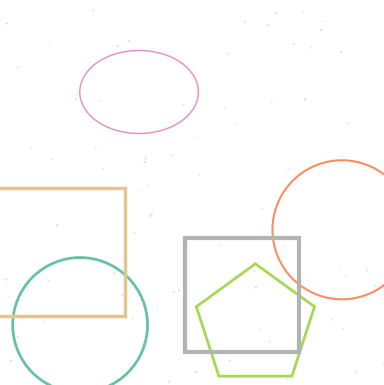[{"shape": "circle", "thickness": 2, "radius": 0.88, "center": [0.208, 0.156]}, {"shape": "circle", "thickness": 1.5, "radius": 0.9, "center": [0.888, 0.403]}, {"shape": "oval", "thickness": 1, "radius": 0.77, "center": [0.361, 0.761]}, {"shape": "pentagon", "thickness": 2, "radius": 0.81, "center": [0.663, 0.153]}, {"shape": "square", "thickness": 2.5, "radius": 0.83, "center": [0.157, 0.345]}, {"shape": "square", "thickness": 3, "radius": 0.74, "center": [0.629, 0.234]}]